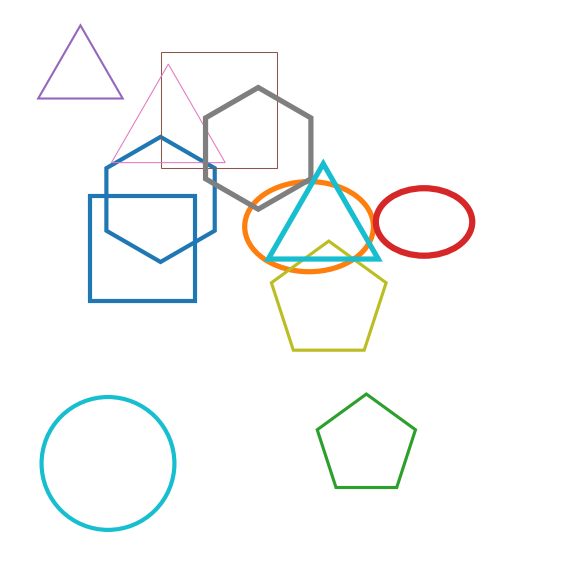[{"shape": "square", "thickness": 2, "radius": 0.45, "center": [0.246, 0.569]}, {"shape": "hexagon", "thickness": 2, "radius": 0.54, "center": [0.278, 0.654]}, {"shape": "oval", "thickness": 2.5, "radius": 0.56, "center": [0.535, 0.607]}, {"shape": "pentagon", "thickness": 1.5, "radius": 0.45, "center": [0.634, 0.227]}, {"shape": "oval", "thickness": 3, "radius": 0.42, "center": [0.734, 0.615]}, {"shape": "triangle", "thickness": 1, "radius": 0.42, "center": [0.139, 0.871]}, {"shape": "square", "thickness": 0.5, "radius": 0.5, "center": [0.379, 0.809]}, {"shape": "triangle", "thickness": 0.5, "radius": 0.57, "center": [0.291, 0.774]}, {"shape": "hexagon", "thickness": 2.5, "radius": 0.53, "center": [0.447, 0.742]}, {"shape": "pentagon", "thickness": 1.5, "radius": 0.52, "center": [0.569, 0.477]}, {"shape": "triangle", "thickness": 2.5, "radius": 0.55, "center": [0.56, 0.606]}, {"shape": "circle", "thickness": 2, "radius": 0.58, "center": [0.187, 0.197]}]